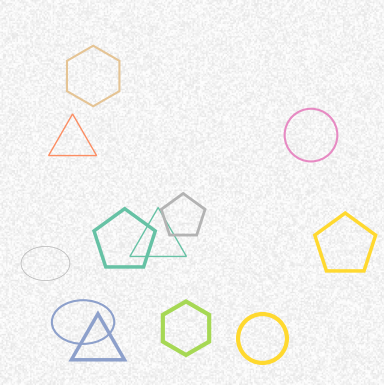[{"shape": "pentagon", "thickness": 2.5, "radius": 0.42, "center": [0.324, 0.374]}, {"shape": "triangle", "thickness": 1, "radius": 0.42, "center": [0.411, 0.376]}, {"shape": "triangle", "thickness": 1, "radius": 0.36, "center": [0.189, 0.632]}, {"shape": "triangle", "thickness": 2.5, "radius": 0.4, "center": [0.254, 0.105]}, {"shape": "oval", "thickness": 1.5, "radius": 0.41, "center": [0.216, 0.164]}, {"shape": "circle", "thickness": 1.5, "radius": 0.34, "center": [0.808, 0.649]}, {"shape": "hexagon", "thickness": 3, "radius": 0.35, "center": [0.483, 0.147]}, {"shape": "circle", "thickness": 3, "radius": 0.32, "center": [0.682, 0.121]}, {"shape": "pentagon", "thickness": 2.5, "radius": 0.42, "center": [0.897, 0.364]}, {"shape": "hexagon", "thickness": 1.5, "radius": 0.39, "center": [0.242, 0.803]}, {"shape": "oval", "thickness": 0.5, "radius": 0.32, "center": [0.118, 0.316]}, {"shape": "pentagon", "thickness": 2, "radius": 0.3, "center": [0.476, 0.438]}]